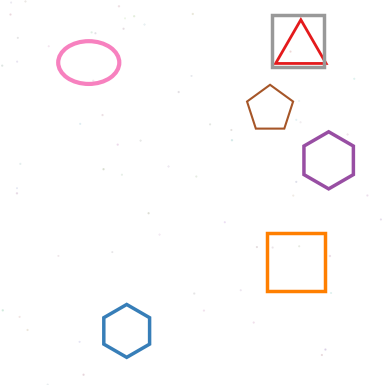[{"shape": "triangle", "thickness": 2, "radius": 0.38, "center": [0.781, 0.873]}, {"shape": "hexagon", "thickness": 2.5, "radius": 0.34, "center": [0.329, 0.14]}, {"shape": "hexagon", "thickness": 2.5, "radius": 0.37, "center": [0.854, 0.584]}, {"shape": "square", "thickness": 2.5, "radius": 0.38, "center": [0.769, 0.32]}, {"shape": "pentagon", "thickness": 1.5, "radius": 0.31, "center": [0.701, 0.717]}, {"shape": "oval", "thickness": 3, "radius": 0.4, "center": [0.231, 0.838]}, {"shape": "square", "thickness": 2.5, "radius": 0.34, "center": [0.774, 0.893]}]